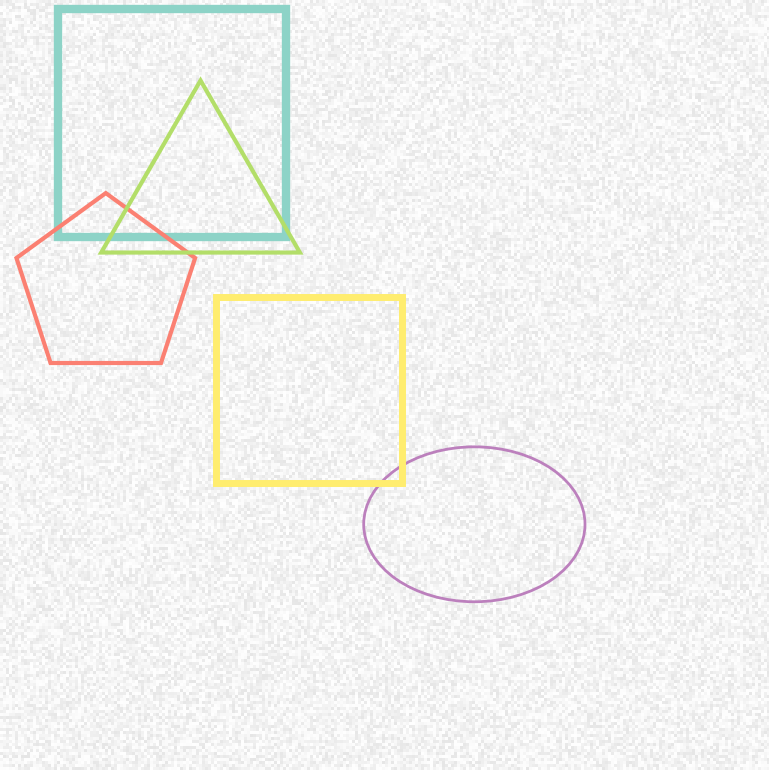[{"shape": "square", "thickness": 3, "radius": 0.74, "center": [0.223, 0.84]}, {"shape": "pentagon", "thickness": 1.5, "radius": 0.61, "center": [0.137, 0.627]}, {"shape": "triangle", "thickness": 1.5, "radius": 0.74, "center": [0.26, 0.747]}, {"shape": "oval", "thickness": 1, "radius": 0.72, "center": [0.616, 0.319]}, {"shape": "square", "thickness": 2.5, "radius": 0.6, "center": [0.401, 0.494]}]